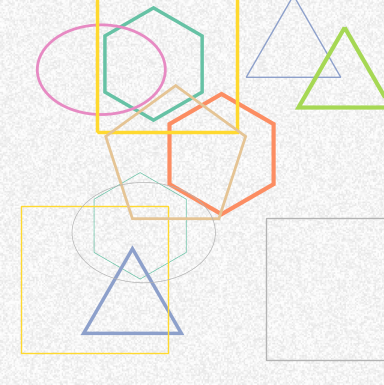[{"shape": "hexagon", "thickness": 2.5, "radius": 0.73, "center": [0.399, 0.834]}, {"shape": "hexagon", "thickness": 0.5, "radius": 0.69, "center": [0.364, 0.413]}, {"shape": "hexagon", "thickness": 3, "radius": 0.78, "center": [0.575, 0.6]}, {"shape": "triangle", "thickness": 1, "radius": 0.71, "center": [0.762, 0.87]}, {"shape": "triangle", "thickness": 2.5, "radius": 0.73, "center": [0.344, 0.207]}, {"shape": "oval", "thickness": 2, "radius": 0.83, "center": [0.263, 0.819]}, {"shape": "triangle", "thickness": 3, "radius": 0.69, "center": [0.895, 0.79]}, {"shape": "square", "thickness": 1, "radius": 0.96, "center": [0.245, 0.273]}, {"shape": "square", "thickness": 2.5, "radius": 0.91, "center": [0.434, 0.839]}, {"shape": "pentagon", "thickness": 2, "radius": 0.96, "center": [0.456, 0.587]}, {"shape": "oval", "thickness": 0.5, "radius": 0.93, "center": [0.373, 0.396]}, {"shape": "square", "thickness": 1, "radius": 0.92, "center": [0.876, 0.249]}]